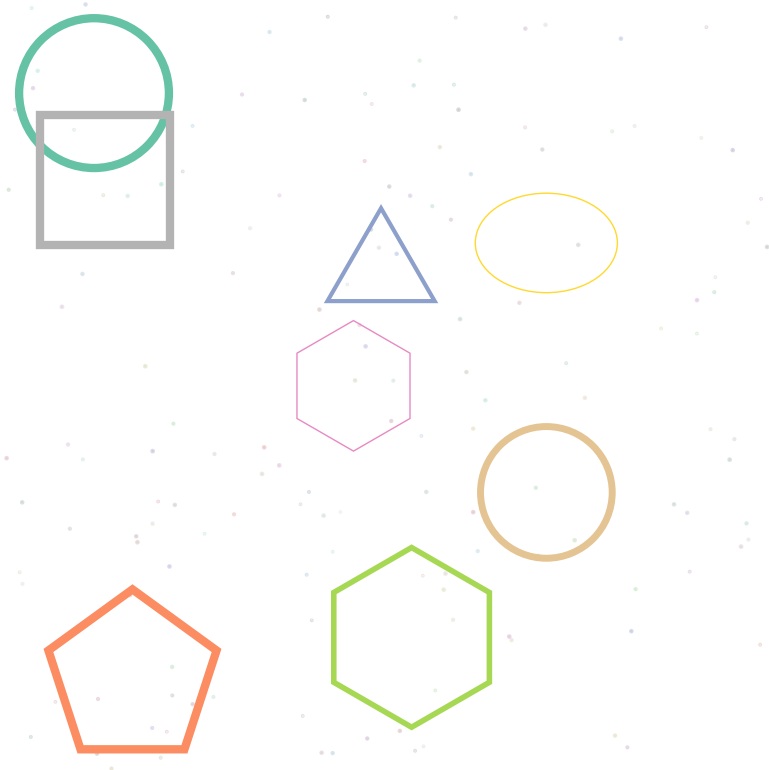[{"shape": "circle", "thickness": 3, "radius": 0.49, "center": [0.122, 0.879]}, {"shape": "pentagon", "thickness": 3, "radius": 0.57, "center": [0.172, 0.12]}, {"shape": "triangle", "thickness": 1.5, "radius": 0.4, "center": [0.495, 0.649]}, {"shape": "hexagon", "thickness": 0.5, "radius": 0.42, "center": [0.459, 0.499]}, {"shape": "hexagon", "thickness": 2, "radius": 0.58, "center": [0.535, 0.172]}, {"shape": "oval", "thickness": 0.5, "radius": 0.46, "center": [0.71, 0.684]}, {"shape": "circle", "thickness": 2.5, "radius": 0.43, "center": [0.71, 0.361]}, {"shape": "square", "thickness": 3, "radius": 0.42, "center": [0.136, 0.766]}]